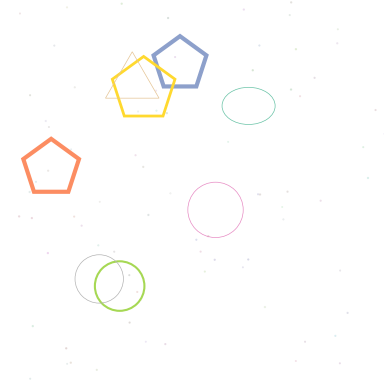[{"shape": "oval", "thickness": 0.5, "radius": 0.34, "center": [0.646, 0.725]}, {"shape": "pentagon", "thickness": 3, "radius": 0.38, "center": [0.133, 0.563]}, {"shape": "pentagon", "thickness": 3, "radius": 0.36, "center": [0.468, 0.834]}, {"shape": "circle", "thickness": 0.5, "radius": 0.36, "center": [0.56, 0.455]}, {"shape": "circle", "thickness": 1.5, "radius": 0.32, "center": [0.311, 0.257]}, {"shape": "pentagon", "thickness": 2, "radius": 0.43, "center": [0.373, 0.768]}, {"shape": "triangle", "thickness": 0.5, "radius": 0.4, "center": [0.344, 0.785]}, {"shape": "circle", "thickness": 0.5, "radius": 0.31, "center": [0.258, 0.275]}]